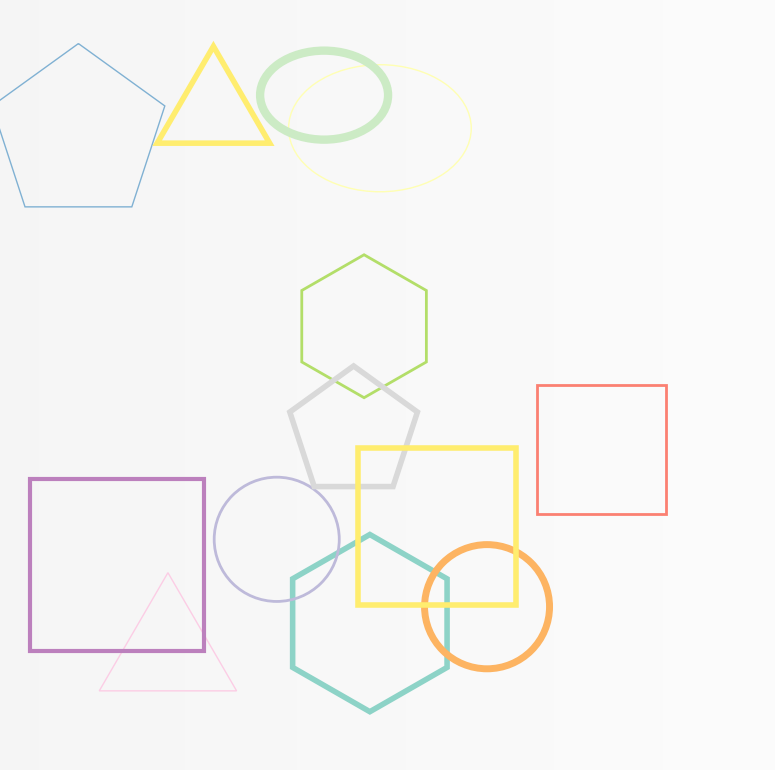[{"shape": "hexagon", "thickness": 2, "radius": 0.58, "center": [0.477, 0.191]}, {"shape": "oval", "thickness": 0.5, "radius": 0.59, "center": [0.49, 0.833]}, {"shape": "circle", "thickness": 1, "radius": 0.4, "center": [0.357, 0.3]}, {"shape": "square", "thickness": 1, "radius": 0.42, "center": [0.776, 0.416]}, {"shape": "pentagon", "thickness": 0.5, "radius": 0.59, "center": [0.101, 0.826]}, {"shape": "circle", "thickness": 2.5, "radius": 0.4, "center": [0.628, 0.212]}, {"shape": "hexagon", "thickness": 1, "radius": 0.46, "center": [0.47, 0.576]}, {"shape": "triangle", "thickness": 0.5, "radius": 0.51, "center": [0.217, 0.154]}, {"shape": "pentagon", "thickness": 2, "radius": 0.43, "center": [0.456, 0.438]}, {"shape": "square", "thickness": 1.5, "radius": 0.56, "center": [0.151, 0.266]}, {"shape": "oval", "thickness": 3, "radius": 0.41, "center": [0.418, 0.876]}, {"shape": "triangle", "thickness": 2, "radius": 0.42, "center": [0.275, 0.856]}, {"shape": "square", "thickness": 2, "radius": 0.51, "center": [0.564, 0.316]}]